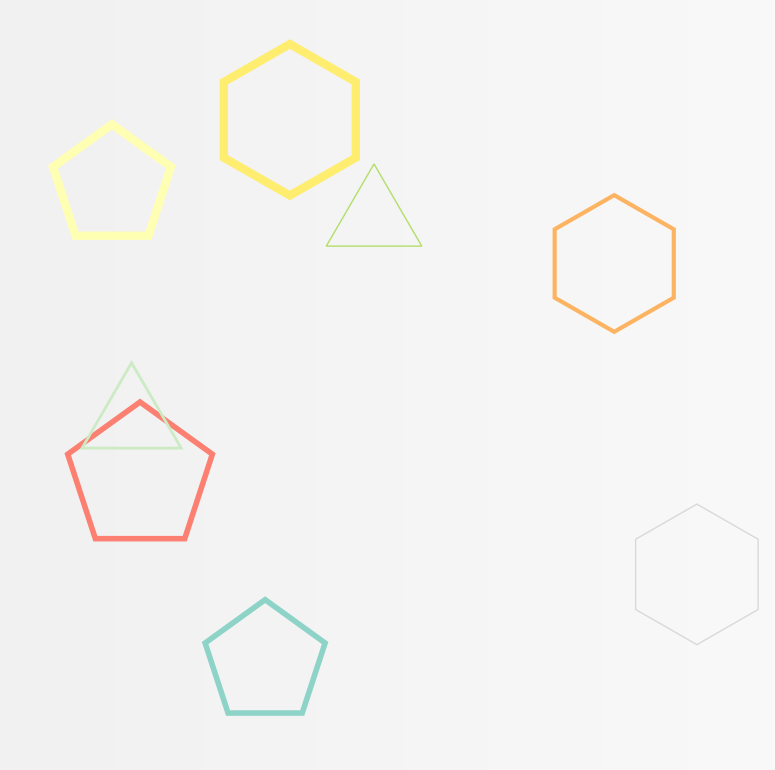[{"shape": "pentagon", "thickness": 2, "radius": 0.41, "center": [0.342, 0.14]}, {"shape": "pentagon", "thickness": 3, "radius": 0.4, "center": [0.144, 0.759]}, {"shape": "pentagon", "thickness": 2, "radius": 0.49, "center": [0.181, 0.38]}, {"shape": "hexagon", "thickness": 1.5, "radius": 0.44, "center": [0.793, 0.658]}, {"shape": "triangle", "thickness": 0.5, "radius": 0.36, "center": [0.483, 0.716]}, {"shape": "hexagon", "thickness": 0.5, "radius": 0.46, "center": [0.899, 0.254]}, {"shape": "triangle", "thickness": 1, "radius": 0.37, "center": [0.17, 0.455]}, {"shape": "hexagon", "thickness": 3, "radius": 0.49, "center": [0.374, 0.844]}]